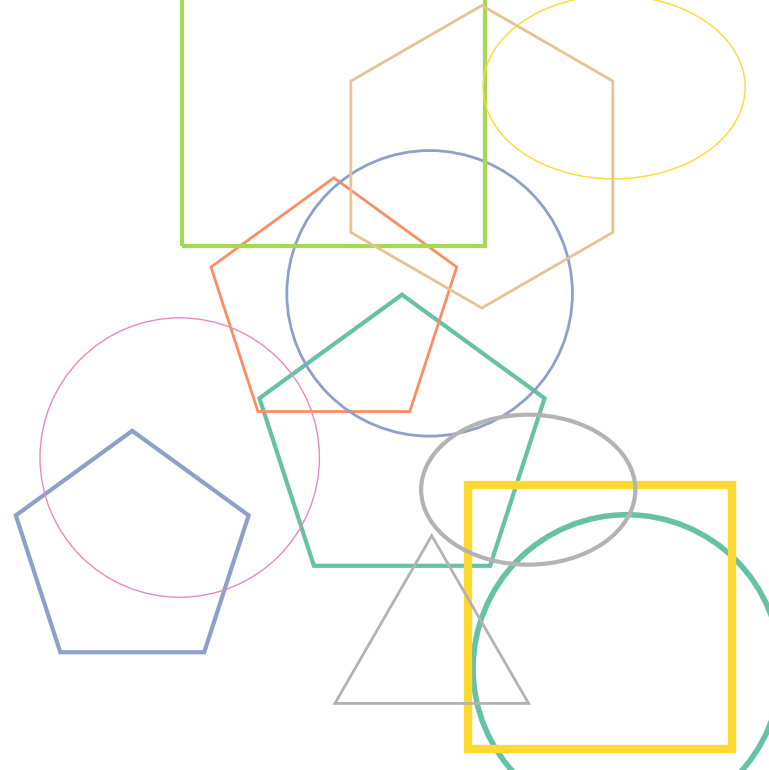[{"shape": "pentagon", "thickness": 1.5, "radius": 0.97, "center": [0.522, 0.423]}, {"shape": "circle", "thickness": 2, "radius": 1.0, "center": [0.814, 0.132]}, {"shape": "pentagon", "thickness": 1, "radius": 0.84, "center": [0.434, 0.601]}, {"shape": "circle", "thickness": 1, "radius": 0.93, "center": [0.558, 0.619]}, {"shape": "pentagon", "thickness": 1.5, "radius": 0.79, "center": [0.172, 0.282]}, {"shape": "circle", "thickness": 0.5, "radius": 0.91, "center": [0.233, 0.406]}, {"shape": "square", "thickness": 1.5, "radius": 0.98, "center": [0.433, 0.877]}, {"shape": "square", "thickness": 3, "radius": 0.86, "center": [0.779, 0.198]}, {"shape": "oval", "thickness": 0.5, "radius": 0.85, "center": [0.798, 0.887]}, {"shape": "hexagon", "thickness": 1, "radius": 0.98, "center": [0.626, 0.796]}, {"shape": "triangle", "thickness": 1, "radius": 0.73, "center": [0.561, 0.159]}, {"shape": "oval", "thickness": 1.5, "radius": 0.7, "center": [0.686, 0.364]}]